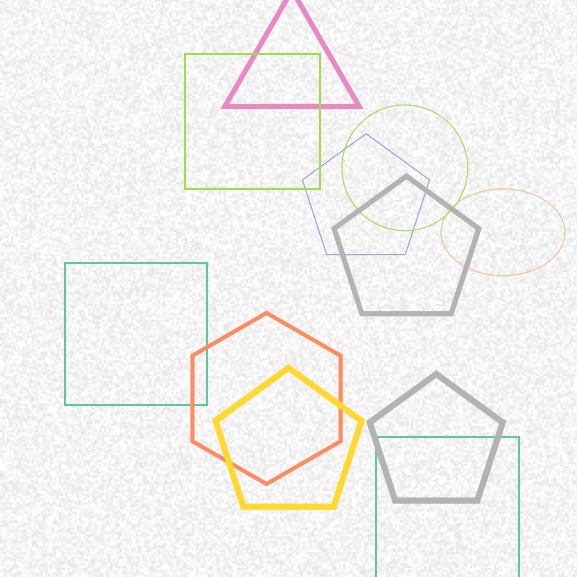[{"shape": "square", "thickness": 1, "radius": 0.62, "center": [0.775, 0.118]}, {"shape": "square", "thickness": 1, "radius": 0.62, "center": [0.236, 0.421]}, {"shape": "hexagon", "thickness": 2, "radius": 0.74, "center": [0.462, 0.309]}, {"shape": "pentagon", "thickness": 0.5, "radius": 0.58, "center": [0.634, 0.652]}, {"shape": "triangle", "thickness": 2.5, "radius": 0.67, "center": [0.506, 0.882]}, {"shape": "circle", "thickness": 0.5, "radius": 0.54, "center": [0.701, 0.708]}, {"shape": "square", "thickness": 1, "radius": 0.58, "center": [0.436, 0.789]}, {"shape": "pentagon", "thickness": 3, "radius": 0.66, "center": [0.5, 0.229]}, {"shape": "oval", "thickness": 0.5, "radius": 0.54, "center": [0.871, 0.597]}, {"shape": "pentagon", "thickness": 2.5, "radius": 0.66, "center": [0.704, 0.563]}, {"shape": "pentagon", "thickness": 3, "radius": 0.61, "center": [0.755, 0.23]}]